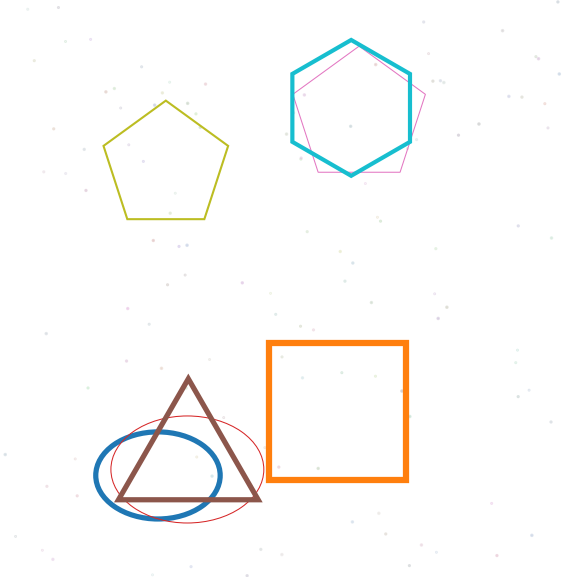[{"shape": "oval", "thickness": 2.5, "radius": 0.54, "center": [0.274, 0.176]}, {"shape": "square", "thickness": 3, "radius": 0.6, "center": [0.584, 0.287]}, {"shape": "oval", "thickness": 0.5, "radius": 0.66, "center": [0.324, 0.186]}, {"shape": "triangle", "thickness": 2.5, "radius": 0.7, "center": [0.326, 0.204]}, {"shape": "pentagon", "thickness": 0.5, "radius": 0.6, "center": [0.622, 0.799]}, {"shape": "pentagon", "thickness": 1, "radius": 0.57, "center": [0.287, 0.711]}, {"shape": "hexagon", "thickness": 2, "radius": 0.59, "center": [0.608, 0.812]}]